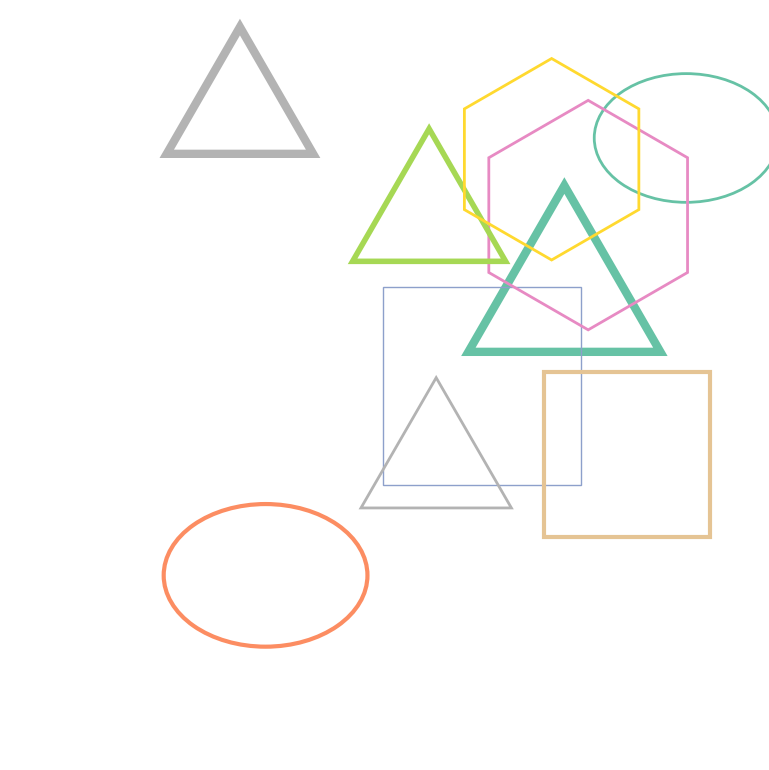[{"shape": "oval", "thickness": 1, "radius": 0.6, "center": [0.891, 0.821]}, {"shape": "triangle", "thickness": 3, "radius": 0.72, "center": [0.733, 0.615]}, {"shape": "oval", "thickness": 1.5, "radius": 0.66, "center": [0.345, 0.253]}, {"shape": "square", "thickness": 0.5, "radius": 0.64, "center": [0.626, 0.499]}, {"shape": "hexagon", "thickness": 1, "radius": 0.75, "center": [0.764, 0.721]}, {"shape": "triangle", "thickness": 2, "radius": 0.57, "center": [0.557, 0.718]}, {"shape": "hexagon", "thickness": 1, "radius": 0.65, "center": [0.716, 0.793]}, {"shape": "square", "thickness": 1.5, "radius": 0.54, "center": [0.814, 0.41]}, {"shape": "triangle", "thickness": 1, "radius": 0.56, "center": [0.566, 0.397]}, {"shape": "triangle", "thickness": 3, "radius": 0.55, "center": [0.312, 0.855]}]